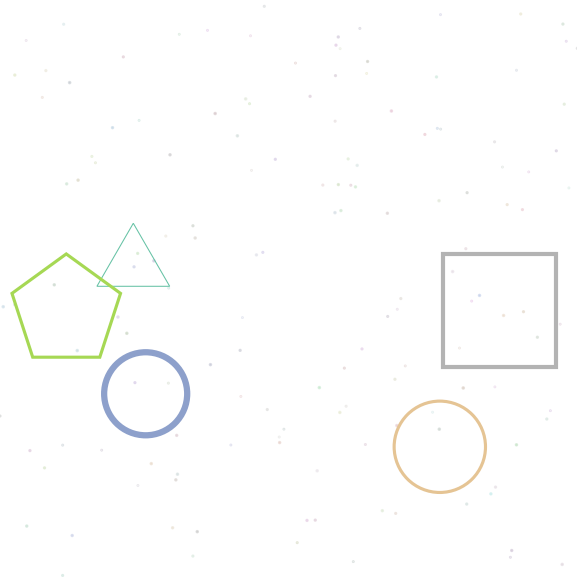[{"shape": "triangle", "thickness": 0.5, "radius": 0.36, "center": [0.231, 0.54]}, {"shape": "circle", "thickness": 3, "radius": 0.36, "center": [0.252, 0.317]}, {"shape": "pentagon", "thickness": 1.5, "radius": 0.49, "center": [0.115, 0.461]}, {"shape": "circle", "thickness": 1.5, "radius": 0.4, "center": [0.762, 0.225]}, {"shape": "square", "thickness": 2, "radius": 0.49, "center": [0.865, 0.461]}]